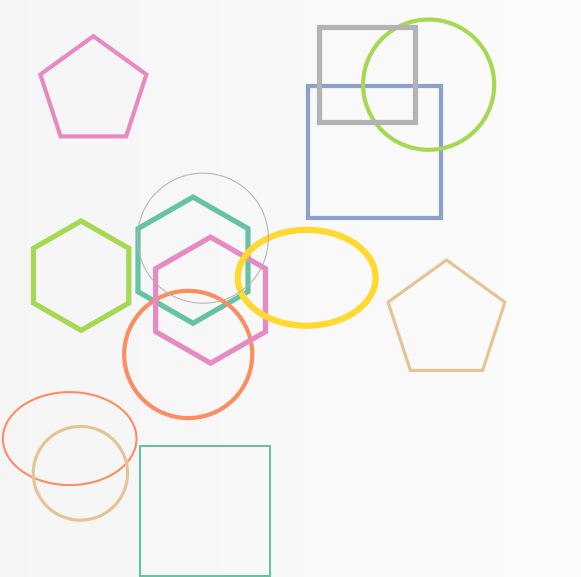[{"shape": "hexagon", "thickness": 2.5, "radius": 0.55, "center": [0.332, 0.549]}, {"shape": "square", "thickness": 1, "radius": 0.56, "center": [0.353, 0.114]}, {"shape": "oval", "thickness": 1, "radius": 0.57, "center": [0.12, 0.24]}, {"shape": "circle", "thickness": 2, "radius": 0.55, "center": [0.324, 0.385]}, {"shape": "square", "thickness": 2, "radius": 0.57, "center": [0.645, 0.735]}, {"shape": "pentagon", "thickness": 2, "radius": 0.48, "center": [0.161, 0.841]}, {"shape": "hexagon", "thickness": 2.5, "radius": 0.55, "center": [0.362, 0.479]}, {"shape": "circle", "thickness": 2, "radius": 0.56, "center": [0.737, 0.853]}, {"shape": "hexagon", "thickness": 2.5, "radius": 0.47, "center": [0.14, 0.522]}, {"shape": "oval", "thickness": 3, "radius": 0.59, "center": [0.528, 0.518]}, {"shape": "pentagon", "thickness": 1.5, "radius": 0.53, "center": [0.768, 0.443]}, {"shape": "circle", "thickness": 1.5, "radius": 0.41, "center": [0.138, 0.18]}, {"shape": "square", "thickness": 2.5, "radius": 0.41, "center": [0.631, 0.87]}, {"shape": "circle", "thickness": 0.5, "radius": 0.56, "center": [0.349, 0.587]}]